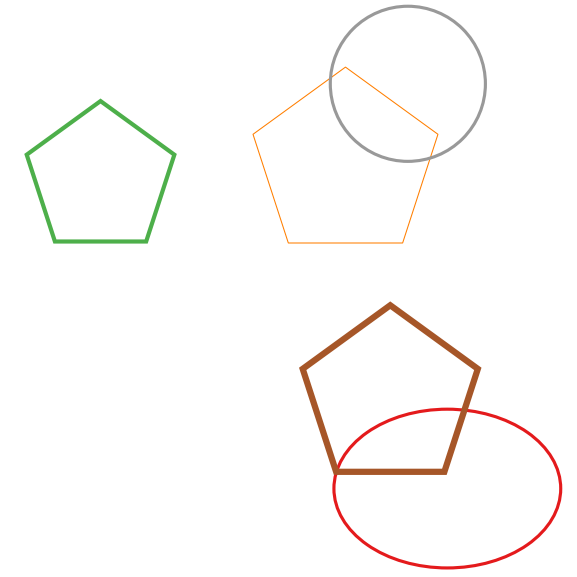[{"shape": "oval", "thickness": 1.5, "radius": 0.98, "center": [0.775, 0.153]}, {"shape": "pentagon", "thickness": 2, "radius": 0.67, "center": [0.174, 0.69]}, {"shape": "pentagon", "thickness": 0.5, "radius": 0.84, "center": [0.598, 0.715]}, {"shape": "pentagon", "thickness": 3, "radius": 0.8, "center": [0.676, 0.311]}, {"shape": "circle", "thickness": 1.5, "radius": 0.67, "center": [0.706, 0.854]}]